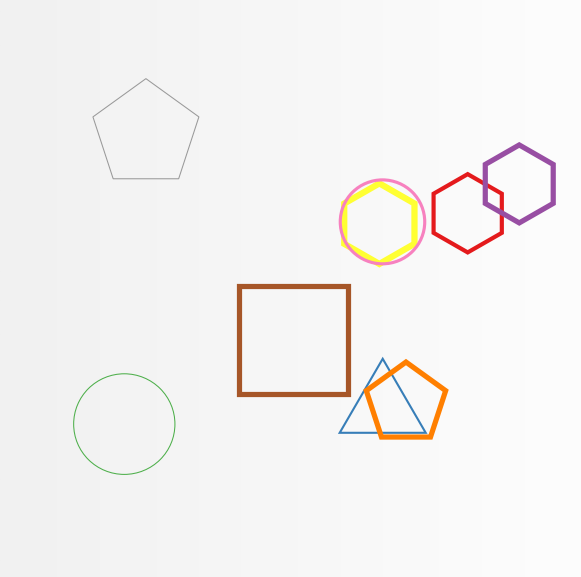[{"shape": "hexagon", "thickness": 2, "radius": 0.34, "center": [0.805, 0.63]}, {"shape": "triangle", "thickness": 1, "radius": 0.43, "center": [0.658, 0.292]}, {"shape": "circle", "thickness": 0.5, "radius": 0.44, "center": [0.214, 0.265]}, {"shape": "hexagon", "thickness": 2.5, "radius": 0.34, "center": [0.893, 0.681]}, {"shape": "pentagon", "thickness": 2.5, "radius": 0.36, "center": [0.698, 0.3]}, {"shape": "hexagon", "thickness": 3, "radius": 0.35, "center": [0.653, 0.612]}, {"shape": "square", "thickness": 2.5, "radius": 0.47, "center": [0.505, 0.41]}, {"shape": "circle", "thickness": 1.5, "radius": 0.36, "center": [0.658, 0.615]}, {"shape": "pentagon", "thickness": 0.5, "radius": 0.48, "center": [0.251, 0.767]}]